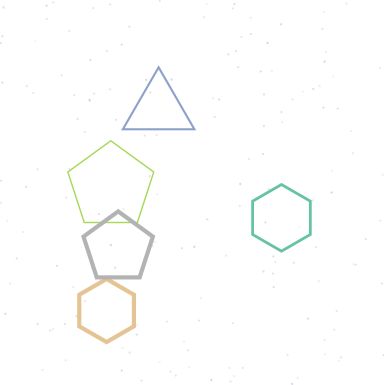[{"shape": "hexagon", "thickness": 2, "radius": 0.43, "center": [0.731, 0.434]}, {"shape": "triangle", "thickness": 1.5, "radius": 0.54, "center": [0.412, 0.718]}, {"shape": "pentagon", "thickness": 1, "radius": 0.59, "center": [0.288, 0.517]}, {"shape": "hexagon", "thickness": 3, "radius": 0.41, "center": [0.277, 0.193]}, {"shape": "pentagon", "thickness": 3, "radius": 0.47, "center": [0.307, 0.356]}]